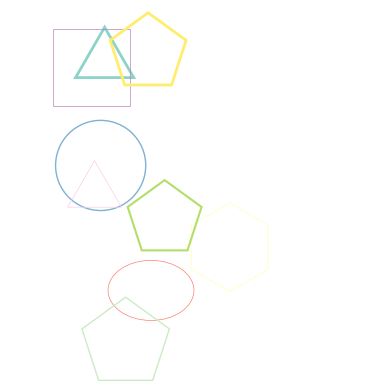[{"shape": "triangle", "thickness": 2, "radius": 0.44, "center": [0.272, 0.842]}, {"shape": "hexagon", "thickness": 0.5, "radius": 0.57, "center": [0.597, 0.358]}, {"shape": "oval", "thickness": 0.5, "radius": 0.56, "center": [0.392, 0.246]}, {"shape": "circle", "thickness": 1, "radius": 0.59, "center": [0.261, 0.57]}, {"shape": "pentagon", "thickness": 1.5, "radius": 0.5, "center": [0.428, 0.431]}, {"shape": "triangle", "thickness": 0.5, "radius": 0.4, "center": [0.246, 0.502]}, {"shape": "square", "thickness": 0.5, "radius": 0.5, "center": [0.237, 0.825]}, {"shape": "pentagon", "thickness": 1, "radius": 0.6, "center": [0.326, 0.109]}, {"shape": "pentagon", "thickness": 2, "radius": 0.52, "center": [0.385, 0.863]}]